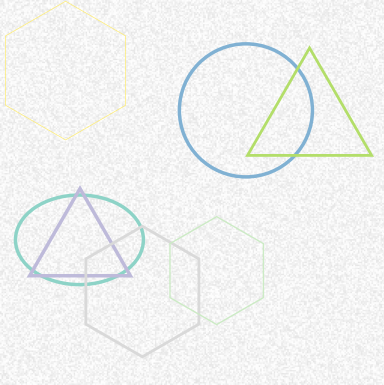[{"shape": "oval", "thickness": 2.5, "radius": 0.83, "center": [0.206, 0.377]}, {"shape": "triangle", "thickness": 2.5, "radius": 0.76, "center": [0.208, 0.359]}, {"shape": "circle", "thickness": 2.5, "radius": 0.86, "center": [0.639, 0.713]}, {"shape": "triangle", "thickness": 2, "radius": 0.93, "center": [0.804, 0.689]}, {"shape": "hexagon", "thickness": 2, "radius": 0.85, "center": [0.37, 0.243]}, {"shape": "hexagon", "thickness": 1, "radius": 0.7, "center": [0.563, 0.297]}, {"shape": "hexagon", "thickness": 0.5, "radius": 0.9, "center": [0.17, 0.817]}]